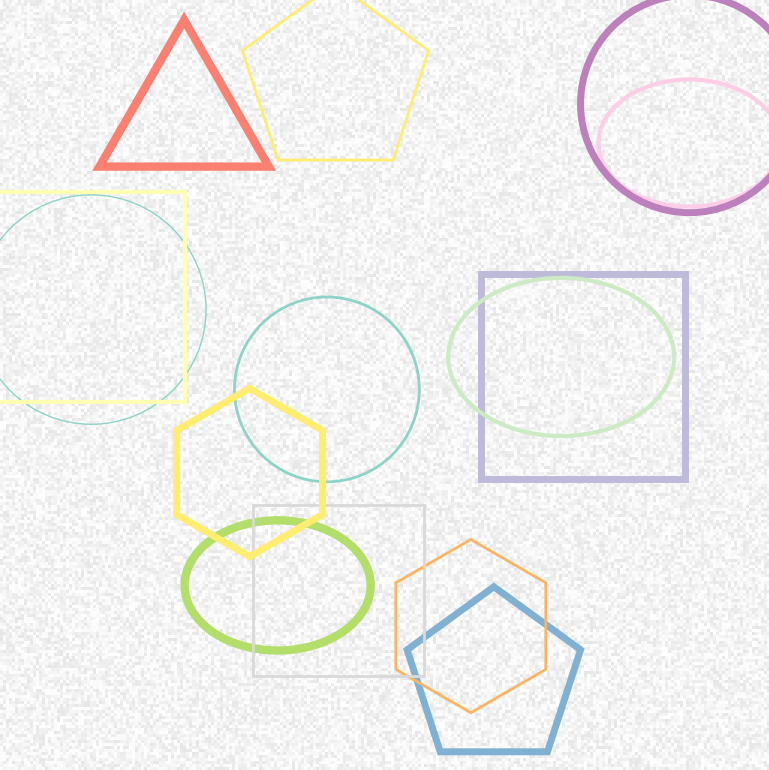[{"shape": "circle", "thickness": 1, "radius": 0.6, "center": [0.425, 0.494]}, {"shape": "circle", "thickness": 0.5, "radius": 0.74, "center": [0.119, 0.598]}, {"shape": "square", "thickness": 1.5, "radius": 0.68, "center": [0.104, 0.614]}, {"shape": "square", "thickness": 2.5, "radius": 0.66, "center": [0.757, 0.511]}, {"shape": "triangle", "thickness": 3, "radius": 0.64, "center": [0.239, 0.847]}, {"shape": "pentagon", "thickness": 2.5, "radius": 0.59, "center": [0.641, 0.119]}, {"shape": "hexagon", "thickness": 1, "radius": 0.56, "center": [0.611, 0.187]}, {"shape": "oval", "thickness": 3, "radius": 0.6, "center": [0.361, 0.24]}, {"shape": "oval", "thickness": 1.5, "radius": 0.59, "center": [0.895, 0.814]}, {"shape": "square", "thickness": 1, "radius": 0.55, "center": [0.439, 0.233]}, {"shape": "circle", "thickness": 2.5, "radius": 0.71, "center": [0.895, 0.865]}, {"shape": "oval", "thickness": 1.5, "radius": 0.73, "center": [0.729, 0.536]}, {"shape": "hexagon", "thickness": 2.5, "radius": 0.55, "center": [0.324, 0.386]}, {"shape": "pentagon", "thickness": 1, "radius": 0.64, "center": [0.436, 0.895]}]